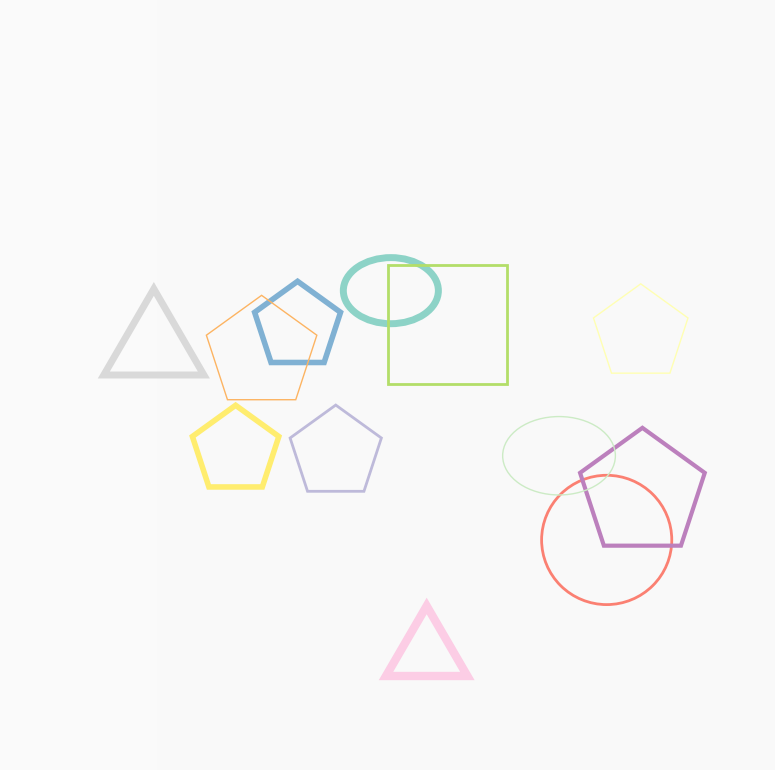[{"shape": "oval", "thickness": 2.5, "radius": 0.31, "center": [0.504, 0.623]}, {"shape": "pentagon", "thickness": 0.5, "radius": 0.32, "center": [0.827, 0.567]}, {"shape": "pentagon", "thickness": 1, "radius": 0.31, "center": [0.433, 0.412]}, {"shape": "circle", "thickness": 1, "radius": 0.42, "center": [0.783, 0.299]}, {"shape": "pentagon", "thickness": 2, "radius": 0.29, "center": [0.384, 0.576]}, {"shape": "pentagon", "thickness": 0.5, "radius": 0.37, "center": [0.338, 0.542]}, {"shape": "square", "thickness": 1, "radius": 0.38, "center": [0.578, 0.578]}, {"shape": "triangle", "thickness": 3, "radius": 0.3, "center": [0.551, 0.152]}, {"shape": "triangle", "thickness": 2.5, "radius": 0.37, "center": [0.199, 0.55]}, {"shape": "pentagon", "thickness": 1.5, "radius": 0.42, "center": [0.829, 0.36]}, {"shape": "oval", "thickness": 0.5, "radius": 0.36, "center": [0.721, 0.408]}, {"shape": "pentagon", "thickness": 2, "radius": 0.29, "center": [0.304, 0.415]}]